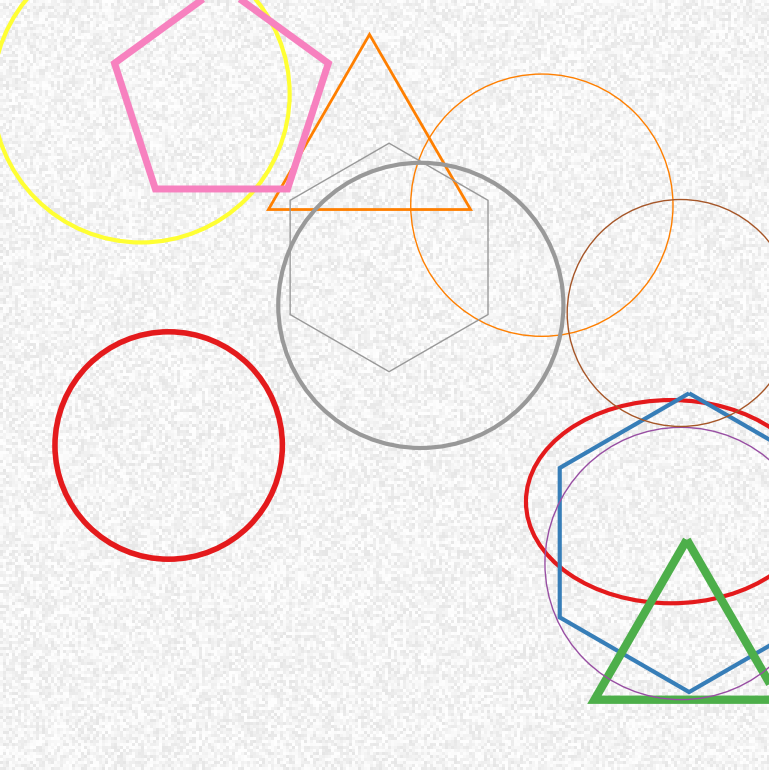[{"shape": "oval", "thickness": 1.5, "radius": 0.94, "center": [0.872, 0.348]}, {"shape": "circle", "thickness": 2, "radius": 0.74, "center": [0.219, 0.421]}, {"shape": "hexagon", "thickness": 1.5, "radius": 0.97, "center": [0.895, 0.295]}, {"shape": "triangle", "thickness": 3, "radius": 0.69, "center": [0.892, 0.161]}, {"shape": "circle", "thickness": 0.5, "radius": 0.88, "center": [0.885, 0.268]}, {"shape": "circle", "thickness": 0.5, "radius": 0.85, "center": [0.704, 0.734]}, {"shape": "triangle", "thickness": 1, "radius": 0.76, "center": [0.48, 0.804]}, {"shape": "circle", "thickness": 1.5, "radius": 0.96, "center": [0.183, 0.878]}, {"shape": "circle", "thickness": 0.5, "radius": 0.74, "center": [0.884, 0.594]}, {"shape": "pentagon", "thickness": 2.5, "radius": 0.73, "center": [0.288, 0.873]}, {"shape": "circle", "thickness": 1.5, "radius": 0.93, "center": [0.547, 0.603]}, {"shape": "hexagon", "thickness": 0.5, "radius": 0.74, "center": [0.505, 0.666]}]